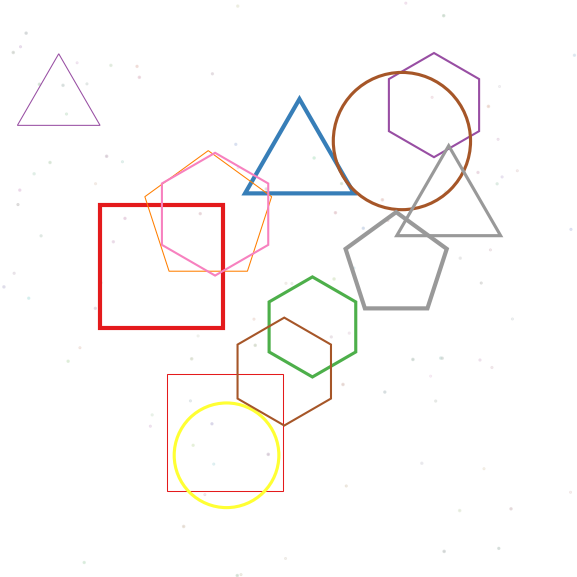[{"shape": "square", "thickness": 2, "radius": 0.53, "center": [0.279, 0.538]}, {"shape": "square", "thickness": 0.5, "radius": 0.5, "center": [0.389, 0.25]}, {"shape": "triangle", "thickness": 2, "radius": 0.54, "center": [0.519, 0.719]}, {"shape": "hexagon", "thickness": 1.5, "radius": 0.43, "center": [0.541, 0.433]}, {"shape": "hexagon", "thickness": 1, "radius": 0.45, "center": [0.752, 0.817]}, {"shape": "triangle", "thickness": 0.5, "radius": 0.41, "center": [0.102, 0.823]}, {"shape": "pentagon", "thickness": 0.5, "radius": 0.58, "center": [0.361, 0.623]}, {"shape": "circle", "thickness": 1.5, "radius": 0.45, "center": [0.392, 0.211]}, {"shape": "hexagon", "thickness": 1, "radius": 0.47, "center": [0.492, 0.356]}, {"shape": "circle", "thickness": 1.5, "radius": 0.59, "center": [0.696, 0.755]}, {"shape": "hexagon", "thickness": 1, "radius": 0.53, "center": [0.372, 0.628]}, {"shape": "triangle", "thickness": 1.5, "radius": 0.52, "center": [0.777, 0.643]}, {"shape": "pentagon", "thickness": 2, "radius": 0.46, "center": [0.686, 0.54]}]